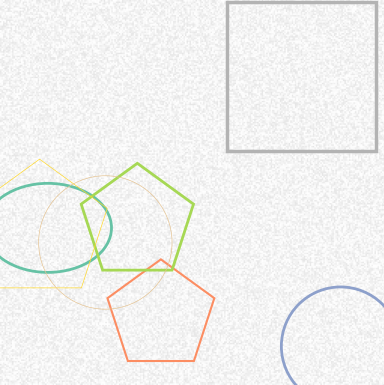[{"shape": "oval", "thickness": 2, "radius": 0.83, "center": [0.124, 0.408]}, {"shape": "pentagon", "thickness": 1.5, "radius": 0.73, "center": [0.418, 0.18]}, {"shape": "circle", "thickness": 2, "radius": 0.77, "center": [0.885, 0.101]}, {"shape": "pentagon", "thickness": 2, "radius": 0.77, "center": [0.357, 0.422]}, {"shape": "pentagon", "thickness": 0.5, "radius": 0.92, "center": [0.103, 0.402]}, {"shape": "circle", "thickness": 0.5, "radius": 0.87, "center": [0.274, 0.37]}, {"shape": "square", "thickness": 2.5, "radius": 0.97, "center": [0.783, 0.802]}]